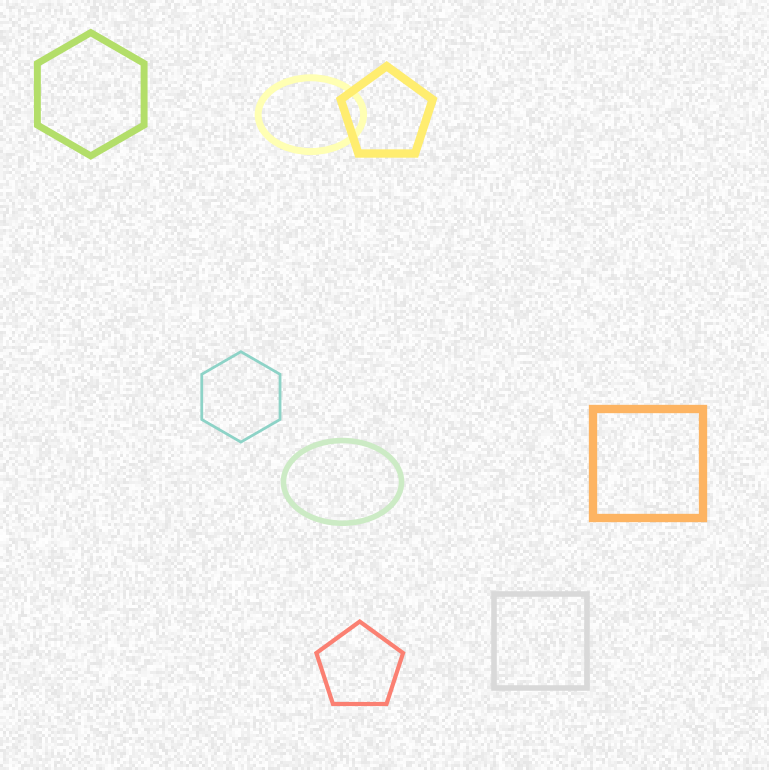[{"shape": "hexagon", "thickness": 1, "radius": 0.29, "center": [0.313, 0.485]}, {"shape": "oval", "thickness": 2.5, "radius": 0.34, "center": [0.404, 0.851]}, {"shape": "pentagon", "thickness": 1.5, "radius": 0.3, "center": [0.467, 0.134]}, {"shape": "square", "thickness": 3, "radius": 0.36, "center": [0.842, 0.398]}, {"shape": "hexagon", "thickness": 2.5, "radius": 0.4, "center": [0.118, 0.878]}, {"shape": "square", "thickness": 2, "radius": 0.3, "center": [0.702, 0.168]}, {"shape": "oval", "thickness": 2, "radius": 0.38, "center": [0.445, 0.374]}, {"shape": "pentagon", "thickness": 3, "radius": 0.31, "center": [0.502, 0.851]}]